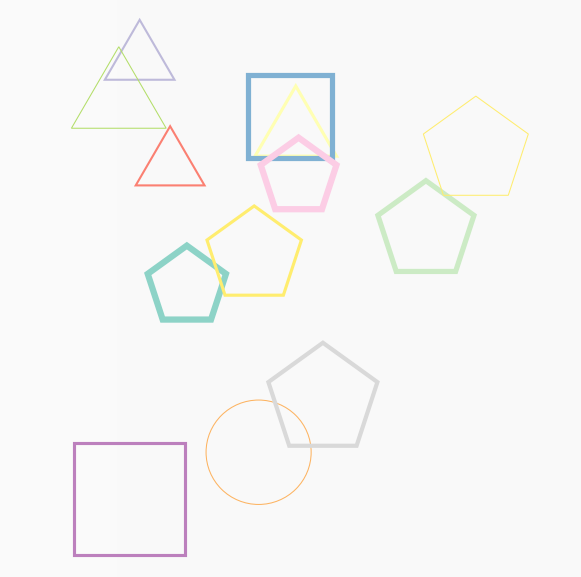[{"shape": "pentagon", "thickness": 3, "radius": 0.35, "center": [0.321, 0.503]}, {"shape": "triangle", "thickness": 1.5, "radius": 0.4, "center": [0.509, 0.769]}, {"shape": "triangle", "thickness": 1, "radius": 0.35, "center": [0.24, 0.896]}, {"shape": "triangle", "thickness": 1, "radius": 0.34, "center": [0.293, 0.712]}, {"shape": "square", "thickness": 2.5, "radius": 0.36, "center": [0.499, 0.797]}, {"shape": "circle", "thickness": 0.5, "radius": 0.45, "center": [0.445, 0.216]}, {"shape": "triangle", "thickness": 0.5, "radius": 0.47, "center": [0.204, 0.824]}, {"shape": "pentagon", "thickness": 3, "radius": 0.34, "center": [0.514, 0.692]}, {"shape": "pentagon", "thickness": 2, "radius": 0.49, "center": [0.556, 0.307]}, {"shape": "square", "thickness": 1.5, "radius": 0.48, "center": [0.223, 0.135]}, {"shape": "pentagon", "thickness": 2.5, "radius": 0.43, "center": [0.733, 0.599]}, {"shape": "pentagon", "thickness": 1.5, "radius": 0.43, "center": [0.437, 0.557]}, {"shape": "pentagon", "thickness": 0.5, "radius": 0.47, "center": [0.819, 0.738]}]